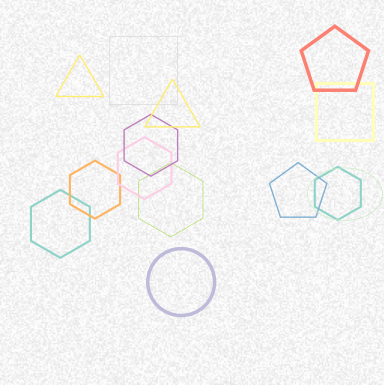[{"shape": "hexagon", "thickness": 1.5, "radius": 0.35, "center": [0.877, 0.498]}, {"shape": "hexagon", "thickness": 1.5, "radius": 0.44, "center": [0.157, 0.419]}, {"shape": "square", "thickness": 2, "radius": 0.37, "center": [0.896, 0.71]}, {"shape": "circle", "thickness": 2.5, "radius": 0.43, "center": [0.471, 0.267]}, {"shape": "pentagon", "thickness": 2.5, "radius": 0.46, "center": [0.87, 0.84]}, {"shape": "pentagon", "thickness": 1, "radius": 0.39, "center": [0.774, 0.499]}, {"shape": "hexagon", "thickness": 1.5, "radius": 0.38, "center": [0.247, 0.507]}, {"shape": "hexagon", "thickness": 0.5, "radius": 0.48, "center": [0.444, 0.481]}, {"shape": "hexagon", "thickness": 1.5, "radius": 0.4, "center": [0.376, 0.563]}, {"shape": "square", "thickness": 0.5, "radius": 0.45, "center": [0.372, 0.818]}, {"shape": "hexagon", "thickness": 1, "radius": 0.4, "center": [0.392, 0.623]}, {"shape": "oval", "thickness": 0.5, "radius": 0.49, "center": [0.896, 0.496]}, {"shape": "triangle", "thickness": 1, "radius": 0.36, "center": [0.207, 0.785]}, {"shape": "triangle", "thickness": 1, "radius": 0.41, "center": [0.448, 0.712]}]